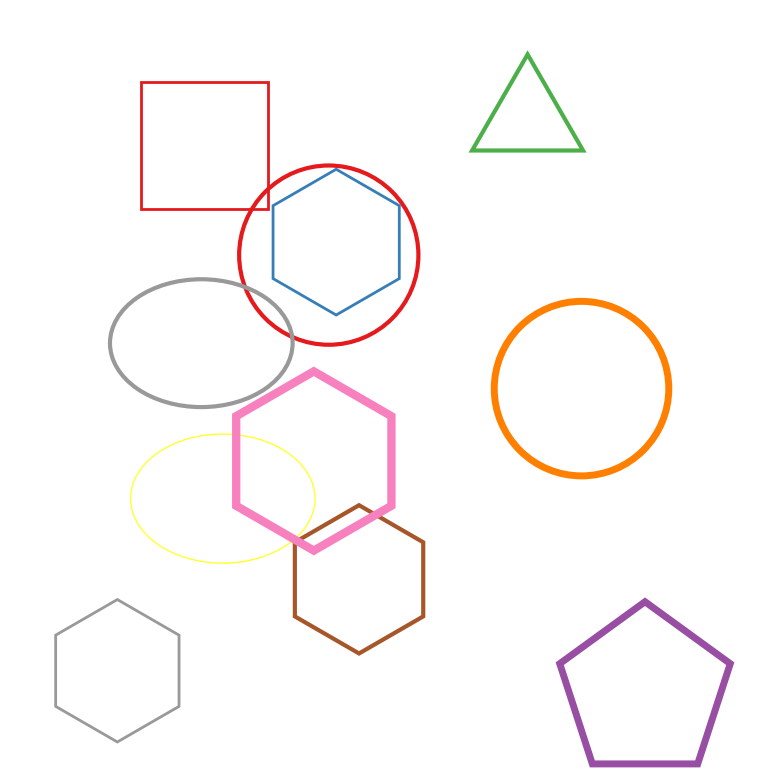[{"shape": "square", "thickness": 1, "radius": 0.41, "center": [0.265, 0.811]}, {"shape": "circle", "thickness": 1.5, "radius": 0.58, "center": [0.427, 0.669]}, {"shape": "hexagon", "thickness": 1, "radius": 0.47, "center": [0.437, 0.686]}, {"shape": "triangle", "thickness": 1.5, "radius": 0.42, "center": [0.685, 0.846]}, {"shape": "pentagon", "thickness": 2.5, "radius": 0.58, "center": [0.838, 0.102]}, {"shape": "circle", "thickness": 2.5, "radius": 0.57, "center": [0.755, 0.495]}, {"shape": "oval", "thickness": 0.5, "radius": 0.6, "center": [0.289, 0.352]}, {"shape": "hexagon", "thickness": 1.5, "radius": 0.48, "center": [0.466, 0.248]}, {"shape": "hexagon", "thickness": 3, "radius": 0.58, "center": [0.408, 0.401]}, {"shape": "hexagon", "thickness": 1, "radius": 0.46, "center": [0.152, 0.129]}, {"shape": "oval", "thickness": 1.5, "radius": 0.59, "center": [0.261, 0.554]}]